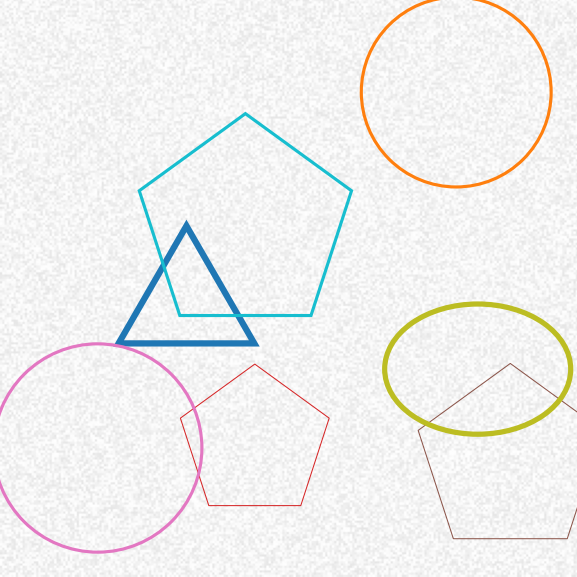[{"shape": "triangle", "thickness": 3, "radius": 0.68, "center": [0.323, 0.472]}, {"shape": "circle", "thickness": 1.5, "radius": 0.82, "center": [0.79, 0.84]}, {"shape": "pentagon", "thickness": 0.5, "radius": 0.68, "center": [0.441, 0.233]}, {"shape": "pentagon", "thickness": 0.5, "radius": 0.84, "center": [0.884, 0.202]}, {"shape": "circle", "thickness": 1.5, "radius": 0.9, "center": [0.169, 0.223]}, {"shape": "oval", "thickness": 2.5, "radius": 0.81, "center": [0.827, 0.36]}, {"shape": "pentagon", "thickness": 1.5, "radius": 0.97, "center": [0.425, 0.609]}]